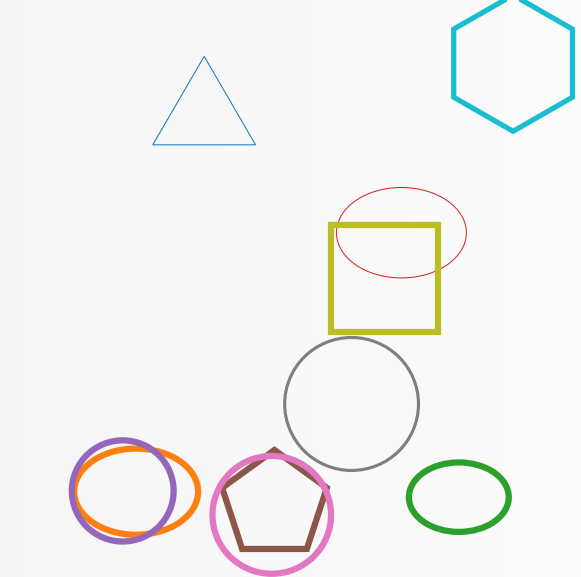[{"shape": "triangle", "thickness": 0.5, "radius": 0.51, "center": [0.351, 0.799]}, {"shape": "oval", "thickness": 3, "radius": 0.53, "center": [0.234, 0.148]}, {"shape": "oval", "thickness": 3, "radius": 0.43, "center": [0.789, 0.138]}, {"shape": "oval", "thickness": 0.5, "radius": 0.56, "center": [0.691, 0.596]}, {"shape": "circle", "thickness": 3, "radius": 0.44, "center": [0.211, 0.149]}, {"shape": "pentagon", "thickness": 3, "radius": 0.47, "center": [0.472, 0.125]}, {"shape": "circle", "thickness": 3, "radius": 0.51, "center": [0.468, 0.108]}, {"shape": "circle", "thickness": 1.5, "radius": 0.58, "center": [0.605, 0.3]}, {"shape": "square", "thickness": 3, "radius": 0.46, "center": [0.661, 0.516]}, {"shape": "hexagon", "thickness": 2.5, "radius": 0.59, "center": [0.883, 0.89]}]